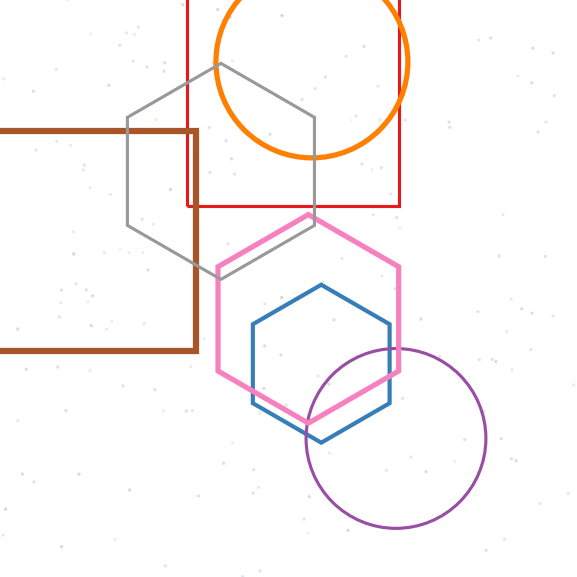[{"shape": "square", "thickness": 1.5, "radius": 0.92, "center": [0.507, 0.826]}, {"shape": "hexagon", "thickness": 2, "radius": 0.68, "center": [0.556, 0.369]}, {"shape": "circle", "thickness": 1.5, "radius": 0.78, "center": [0.686, 0.24]}, {"shape": "circle", "thickness": 2.5, "radius": 0.83, "center": [0.54, 0.892]}, {"shape": "square", "thickness": 3, "radius": 0.95, "center": [0.149, 0.582]}, {"shape": "hexagon", "thickness": 2.5, "radius": 0.9, "center": [0.534, 0.447]}, {"shape": "hexagon", "thickness": 1.5, "radius": 0.94, "center": [0.383, 0.702]}]